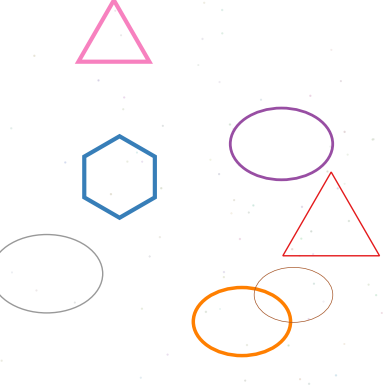[{"shape": "triangle", "thickness": 1, "radius": 0.73, "center": [0.86, 0.408]}, {"shape": "hexagon", "thickness": 3, "radius": 0.53, "center": [0.311, 0.54]}, {"shape": "oval", "thickness": 2, "radius": 0.67, "center": [0.731, 0.626]}, {"shape": "oval", "thickness": 2.5, "radius": 0.63, "center": [0.628, 0.165]}, {"shape": "oval", "thickness": 0.5, "radius": 0.51, "center": [0.762, 0.234]}, {"shape": "triangle", "thickness": 3, "radius": 0.53, "center": [0.296, 0.893]}, {"shape": "oval", "thickness": 1, "radius": 0.73, "center": [0.121, 0.289]}]